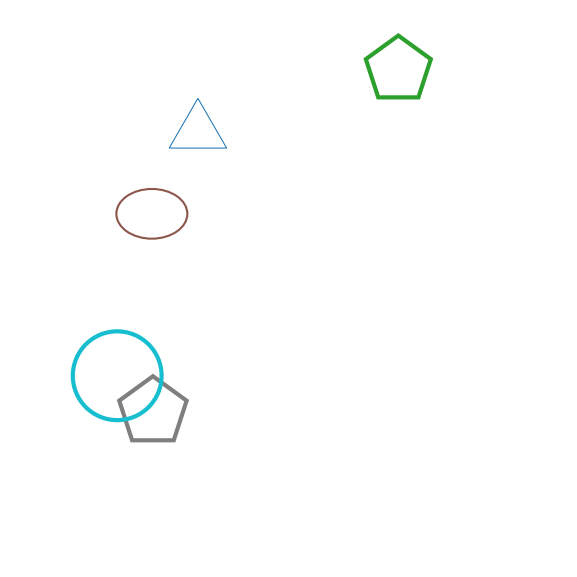[{"shape": "triangle", "thickness": 0.5, "radius": 0.29, "center": [0.343, 0.771]}, {"shape": "pentagon", "thickness": 2, "radius": 0.3, "center": [0.69, 0.878]}, {"shape": "oval", "thickness": 1, "radius": 0.31, "center": [0.263, 0.629]}, {"shape": "pentagon", "thickness": 2, "radius": 0.31, "center": [0.265, 0.286]}, {"shape": "circle", "thickness": 2, "radius": 0.38, "center": [0.203, 0.349]}]